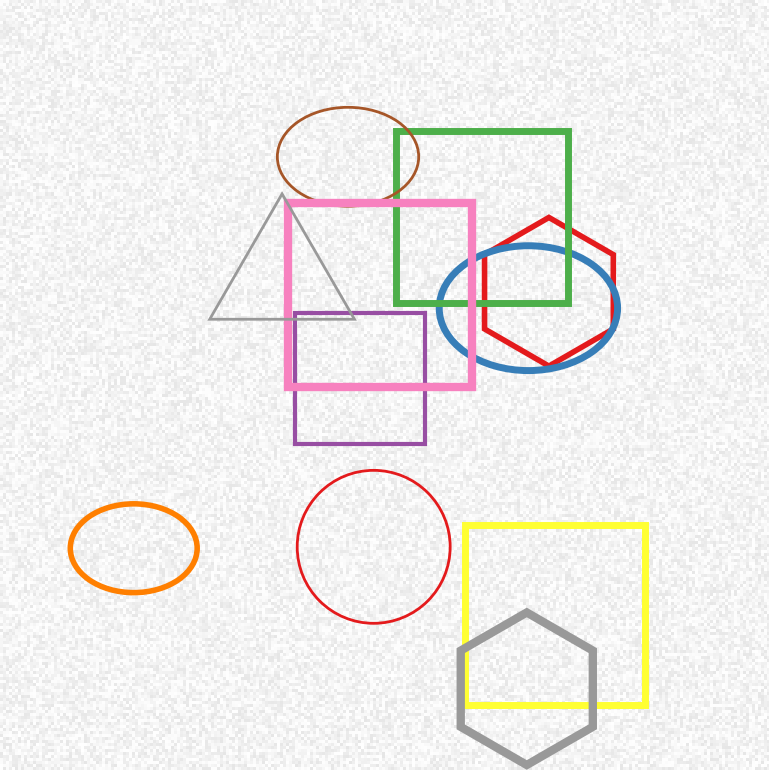[{"shape": "hexagon", "thickness": 2, "radius": 0.48, "center": [0.713, 0.621]}, {"shape": "circle", "thickness": 1, "radius": 0.5, "center": [0.485, 0.29]}, {"shape": "oval", "thickness": 2.5, "radius": 0.58, "center": [0.686, 0.6]}, {"shape": "square", "thickness": 2.5, "radius": 0.56, "center": [0.626, 0.718]}, {"shape": "square", "thickness": 1.5, "radius": 0.42, "center": [0.468, 0.509]}, {"shape": "oval", "thickness": 2, "radius": 0.41, "center": [0.174, 0.288]}, {"shape": "square", "thickness": 2.5, "radius": 0.58, "center": [0.721, 0.201]}, {"shape": "oval", "thickness": 1, "radius": 0.46, "center": [0.452, 0.796]}, {"shape": "square", "thickness": 3, "radius": 0.6, "center": [0.494, 0.616]}, {"shape": "hexagon", "thickness": 3, "radius": 0.5, "center": [0.684, 0.106]}, {"shape": "triangle", "thickness": 1, "radius": 0.54, "center": [0.366, 0.64]}]